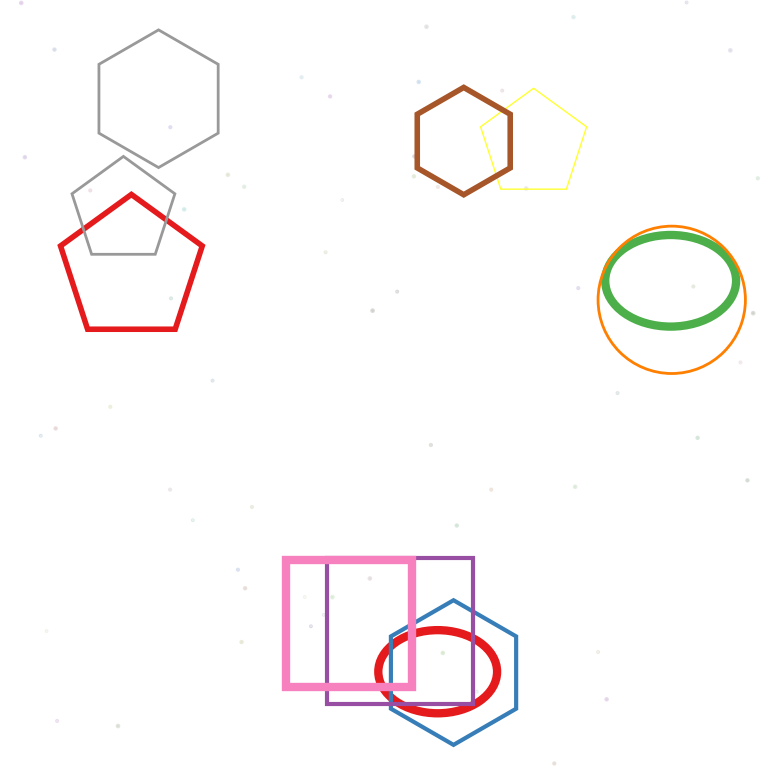[{"shape": "pentagon", "thickness": 2, "radius": 0.48, "center": [0.171, 0.651]}, {"shape": "oval", "thickness": 3, "radius": 0.39, "center": [0.568, 0.128]}, {"shape": "hexagon", "thickness": 1.5, "radius": 0.47, "center": [0.589, 0.127]}, {"shape": "oval", "thickness": 3, "radius": 0.42, "center": [0.871, 0.635]}, {"shape": "square", "thickness": 1.5, "radius": 0.47, "center": [0.52, 0.181]}, {"shape": "circle", "thickness": 1, "radius": 0.48, "center": [0.872, 0.611]}, {"shape": "pentagon", "thickness": 0.5, "radius": 0.36, "center": [0.693, 0.813]}, {"shape": "hexagon", "thickness": 2, "radius": 0.35, "center": [0.602, 0.817]}, {"shape": "square", "thickness": 3, "radius": 0.41, "center": [0.453, 0.19]}, {"shape": "pentagon", "thickness": 1, "radius": 0.35, "center": [0.16, 0.727]}, {"shape": "hexagon", "thickness": 1, "radius": 0.45, "center": [0.206, 0.872]}]